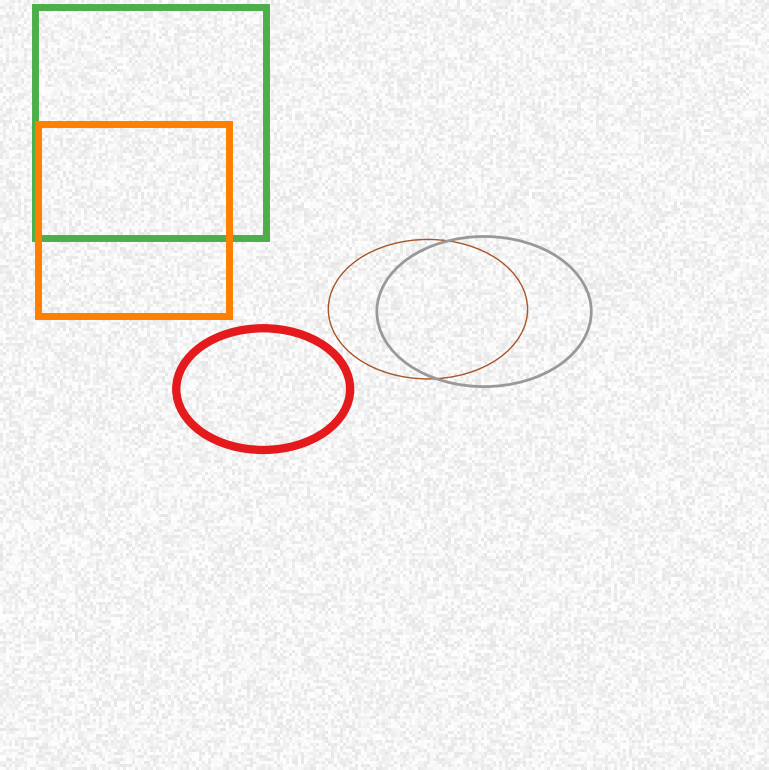[{"shape": "oval", "thickness": 3, "radius": 0.56, "center": [0.342, 0.495]}, {"shape": "square", "thickness": 2.5, "radius": 0.75, "center": [0.195, 0.841]}, {"shape": "square", "thickness": 2.5, "radius": 0.62, "center": [0.173, 0.714]}, {"shape": "oval", "thickness": 0.5, "radius": 0.65, "center": [0.556, 0.598]}, {"shape": "oval", "thickness": 1, "radius": 0.7, "center": [0.629, 0.595]}]